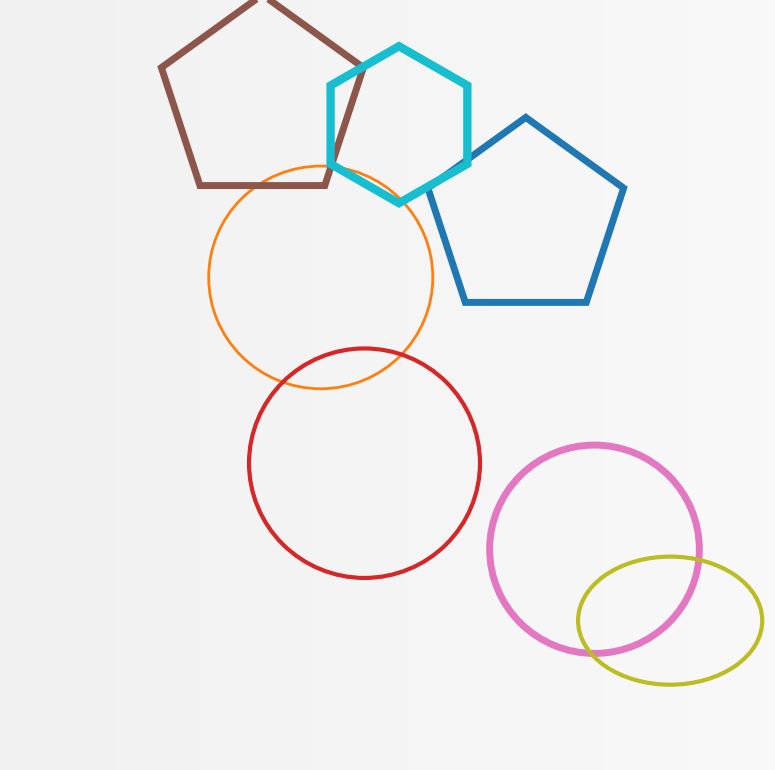[{"shape": "pentagon", "thickness": 2.5, "radius": 0.66, "center": [0.678, 0.715]}, {"shape": "circle", "thickness": 1, "radius": 0.72, "center": [0.414, 0.64]}, {"shape": "circle", "thickness": 1.5, "radius": 0.75, "center": [0.47, 0.398]}, {"shape": "pentagon", "thickness": 2.5, "radius": 0.69, "center": [0.339, 0.87]}, {"shape": "circle", "thickness": 2.5, "radius": 0.68, "center": [0.767, 0.287]}, {"shape": "oval", "thickness": 1.5, "radius": 0.59, "center": [0.865, 0.194]}, {"shape": "hexagon", "thickness": 3, "radius": 0.51, "center": [0.515, 0.838]}]